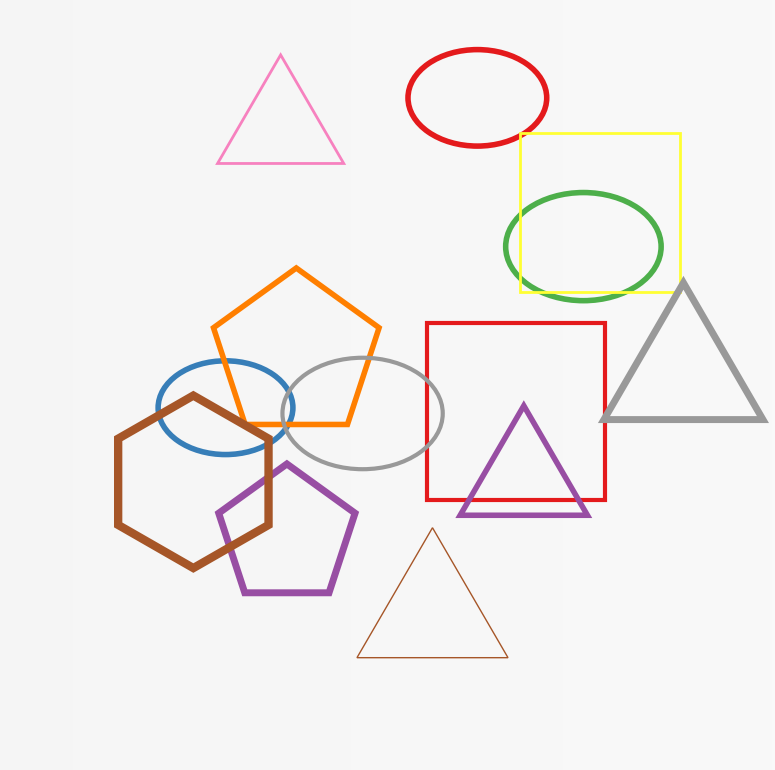[{"shape": "oval", "thickness": 2, "radius": 0.45, "center": [0.616, 0.873]}, {"shape": "square", "thickness": 1.5, "radius": 0.57, "center": [0.665, 0.465]}, {"shape": "oval", "thickness": 2, "radius": 0.43, "center": [0.291, 0.471]}, {"shape": "oval", "thickness": 2, "radius": 0.5, "center": [0.753, 0.68]}, {"shape": "triangle", "thickness": 2, "radius": 0.47, "center": [0.676, 0.378]}, {"shape": "pentagon", "thickness": 2.5, "radius": 0.46, "center": [0.37, 0.305]}, {"shape": "pentagon", "thickness": 2, "radius": 0.56, "center": [0.382, 0.54]}, {"shape": "square", "thickness": 1, "radius": 0.52, "center": [0.774, 0.724]}, {"shape": "triangle", "thickness": 0.5, "radius": 0.56, "center": [0.558, 0.202]}, {"shape": "hexagon", "thickness": 3, "radius": 0.56, "center": [0.249, 0.374]}, {"shape": "triangle", "thickness": 1, "radius": 0.47, "center": [0.362, 0.835]}, {"shape": "oval", "thickness": 1.5, "radius": 0.52, "center": [0.468, 0.463]}, {"shape": "triangle", "thickness": 2.5, "radius": 0.59, "center": [0.882, 0.514]}]